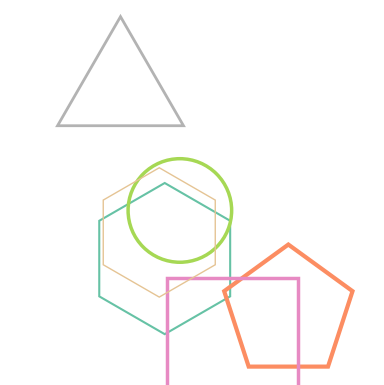[{"shape": "hexagon", "thickness": 1.5, "radius": 0.98, "center": [0.428, 0.328]}, {"shape": "pentagon", "thickness": 3, "radius": 0.88, "center": [0.749, 0.19]}, {"shape": "square", "thickness": 2.5, "radius": 0.85, "center": [0.603, 0.107]}, {"shape": "circle", "thickness": 2.5, "radius": 0.67, "center": [0.467, 0.453]}, {"shape": "hexagon", "thickness": 1, "radius": 0.84, "center": [0.414, 0.396]}, {"shape": "triangle", "thickness": 2, "radius": 0.94, "center": [0.313, 0.768]}]